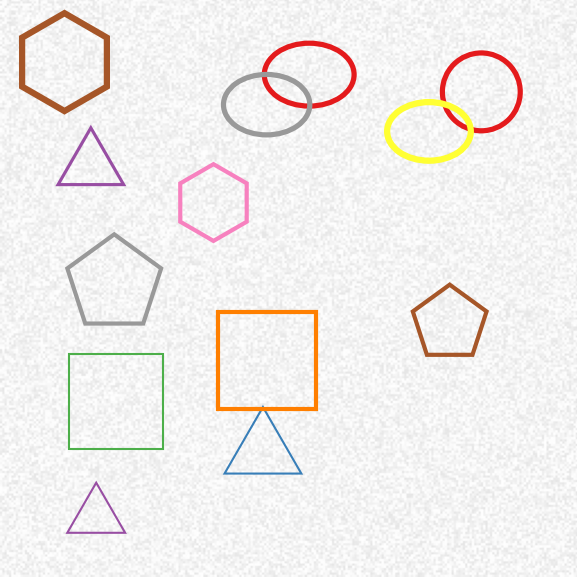[{"shape": "oval", "thickness": 2.5, "radius": 0.39, "center": [0.535, 0.87]}, {"shape": "circle", "thickness": 2.5, "radius": 0.34, "center": [0.833, 0.84]}, {"shape": "triangle", "thickness": 1, "radius": 0.38, "center": [0.455, 0.218]}, {"shape": "square", "thickness": 1, "radius": 0.41, "center": [0.201, 0.303]}, {"shape": "triangle", "thickness": 1, "radius": 0.29, "center": [0.167, 0.105]}, {"shape": "triangle", "thickness": 1.5, "radius": 0.33, "center": [0.157, 0.712]}, {"shape": "square", "thickness": 2, "radius": 0.42, "center": [0.462, 0.375]}, {"shape": "oval", "thickness": 3, "radius": 0.36, "center": [0.743, 0.772]}, {"shape": "hexagon", "thickness": 3, "radius": 0.42, "center": [0.112, 0.892]}, {"shape": "pentagon", "thickness": 2, "radius": 0.34, "center": [0.779, 0.439]}, {"shape": "hexagon", "thickness": 2, "radius": 0.33, "center": [0.37, 0.648]}, {"shape": "oval", "thickness": 2.5, "radius": 0.37, "center": [0.462, 0.818]}, {"shape": "pentagon", "thickness": 2, "radius": 0.43, "center": [0.198, 0.508]}]